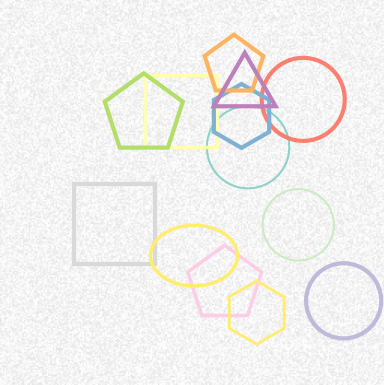[{"shape": "circle", "thickness": 1.5, "radius": 0.54, "center": [0.644, 0.618]}, {"shape": "square", "thickness": 2.5, "radius": 0.47, "center": [0.47, 0.712]}, {"shape": "circle", "thickness": 3, "radius": 0.49, "center": [0.893, 0.219]}, {"shape": "circle", "thickness": 3, "radius": 0.54, "center": [0.788, 0.742]}, {"shape": "hexagon", "thickness": 3, "radius": 0.41, "center": [0.627, 0.699]}, {"shape": "pentagon", "thickness": 3, "radius": 0.4, "center": [0.608, 0.83]}, {"shape": "pentagon", "thickness": 3, "radius": 0.53, "center": [0.373, 0.703]}, {"shape": "pentagon", "thickness": 2.5, "radius": 0.5, "center": [0.584, 0.262]}, {"shape": "square", "thickness": 3, "radius": 0.52, "center": [0.298, 0.418]}, {"shape": "triangle", "thickness": 3, "radius": 0.46, "center": [0.636, 0.77]}, {"shape": "circle", "thickness": 1.5, "radius": 0.46, "center": [0.775, 0.416]}, {"shape": "oval", "thickness": 2.5, "radius": 0.56, "center": [0.504, 0.336]}, {"shape": "hexagon", "thickness": 2, "radius": 0.41, "center": [0.667, 0.188]}]